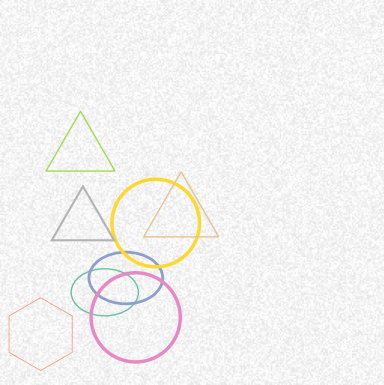[{"shape": "oval", "thickness": 1, "radius": 0.44, "center": [0.272, 0.241]}, {"shape": "hexagon", "thickness": 0.5, "radius": 0.47, "center": [0.106, 0.132]}, {"shape": "oval", "thickness": 2, "radius": 0.48, "center": [0.327, 0.278]}, {"shape": "circle", "thickness": 2.5, "radius": 0.58, "center": [0.352, 0.176]}, {"shape": "triangle", "thickness": 1, "radius": 0.52, "center": [0.209, 0.607]}, {"shape": "circle", "thickness": 2.5, "radius": 0.57, "center": [0.404, 0.421]}, {"shape": "triangle", "thickness": 1, "radius": 0.56, "center": [0.471, 0.441]}, {"shape": "triangle", "thickness": 1.5, "radius": 0.47, "center": [0.215, 0.423]}]